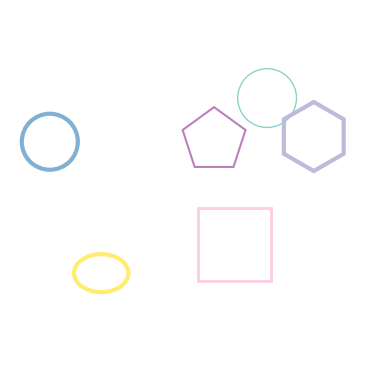[{"shape": "circle", "thickness": 1, "radius": 0.38, "center": [0.694, 0.745]}, {"shape": "hexagon", "thickness": 3, "radius": 0.45, "center": [0.815, 0.645]}, {"shape": "circle", "thickness": 3, "radius": 0.36, "center": [0.129, 0.632]}, {"shape": "square", "thickness": 2, "radius": 0.47, "center": [0.61, 0.364]}, {"shape": "pentagon", "thickness": 1.5, "radius": 0.43, "center": [0.556, 0.636]}, {"shape": "oval", "thickness": 3, "radius": 0.35, "center": [0.263, 0.29]}]